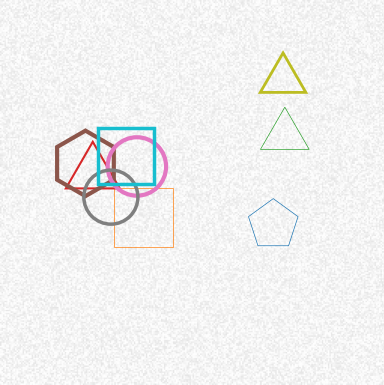[{"shape": "pentagon", "thickness": 0.5, "radius": 0.34, "center": [0.71, 0.416]}, {"shape": "square", "thickness": 0.5, "radius": 0.39, "center": [0.372, 0.435]}, {"shape": "triangle", "thickness": 0.5, "radius": 0.37, "center": [0.74, 0.648]}, {"shape": "triangle", "thickness": 1.5, "radius": 0.4, "center": [0.241, 0.551]}, {"shape": "hexagon", "thickness": 3, "radius": 0.43, "center": [0.222, 0.576]}, {"shape": "circle", "thickness": 3, "radius": 0.38, "center": [0.356, 0.568]}, {"shape": "circle", "thickness": 2.5, "radius": 0.35, "center": [0.288, 0.488]}, {"shape": "triangle", "thickness": 2, "radius": 0.34, "center": [0.735, 0.794]}, {"shape": "square", "thickness": 2.5, "radius": 0.36, "center": [0.327, 0.595]}]